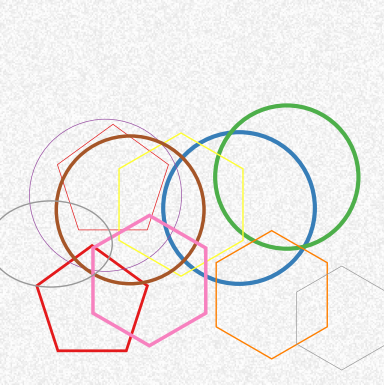[{"shape": "pentagon", "thickness": 0.5, "radius": 0.76, "center": [0.293, 0.526]}, {"shape": "pentagon", "thickness": 2, "radius": 0.76, "center": [0.239, 0.211]}, {"shape": "circle", "thickness": 3, "radius": 0.98, "center": [0.621, 0.46]}, {"shape": "circle", "thickness": 3, "radius": 0.93, "center": [0.745, 0.54]}, {"shape": "circle", "thickness": 0.5, "radius": 0.99, "center": [0.274, 0.493]}, {"shape": "hexagon", "thickness": 1, "radius": 0.83, "center": [0.706, 0.234]}, {"shape": "hexagon", "thickness": 1, "radius": 0.93, "center": [0.47, 0.469]}, {"shape": "circle", "thickness": 2.5, "radius": 0.96, "center": [0.338, 0.455]}, {"shape": "hexagon", "thickness": 2.5, "radius": 0.85, "center": [0.388, 0.271]}, {"shape": "oval", "thickness": 1, "radius": 0.8, "center": [0.132, 0.366]}, {"shape": "hexagon", "thickness": 0.5, "radius": 0.68, "center": [0.888, 0.174]}]